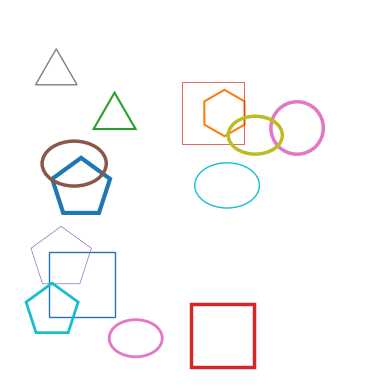[{"shape": "pentagon", "thickness": 3, "radius": 0.4, "center": [0.211, 0.511]}, {"shape": "square", "thickness": 1, "radius": 0.42, "center": [0.213, 0.261]}, {"shape": "hexagon", "thickness": 1.5, "radius": 0.3, "center": [0.583, 0.707]}, {"shape": "triangle", "thickness": 1.5, "radius": 0.31, "center": [0.298, 0.696]}, {"shape": "square", "thickness": 0.5, "radius": 0.4, "center": [0.552, 0.706]}, {"shape": "square", "thickness": 2.5, "radius": 0.41, "center": [0.577, 0.128]}, {"shape": "pentagon", "thickness": 0.5, "radius": 0.41, "center": [0.159, 0.33]}, {"shape": "oval", "thickness": 2.5, "radius": 0.42, "center": [0.193, 0.575]}, {"shape": "circle", "thickness": 2.5, "radius": 0.34, "center": [0.772, 0.668]}, {"shape": "oval", "thickness": 2, "radius": 0.34, "center": [0.353, 0.121]}, {"shape": "triangle", "thickness": 1, "radius": 0.31, "center": [0.146, 0.811]}, {"shape": "oval", "thickness": 2.5, "radius": 0.35, "center": [0.663, 0.649]}, {"shape": "pentagon", "thickness": 2, "radius": 0.36, "center": [0.135, 0.193]}, {"shape": "oval", "thickness": 1, "radius": 0.42, "center": [0.59, 0.518]}]